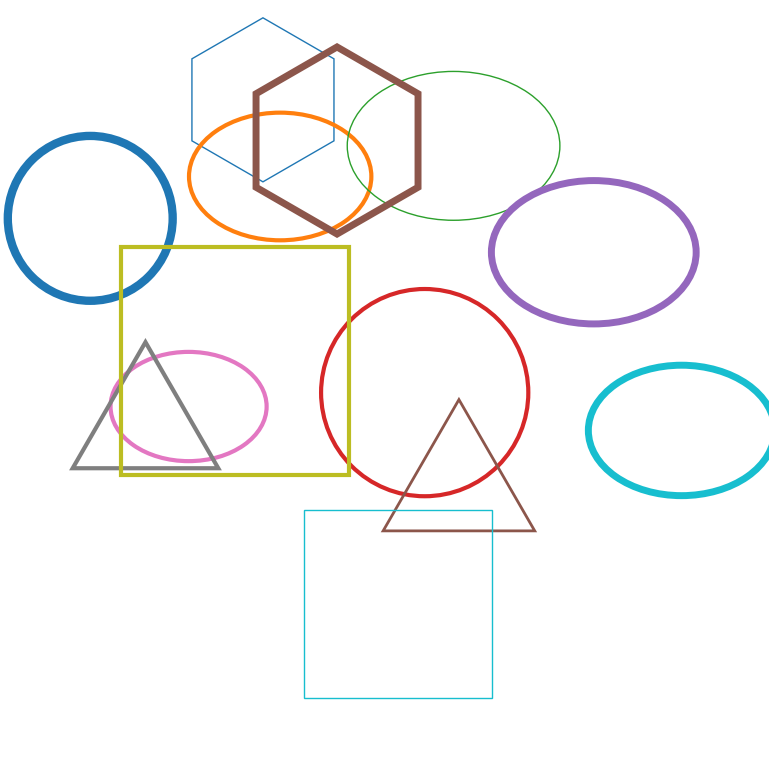[{"shape": "hexagon", "thickness": 0.5, "radius": 0.53, "center": [0.341, 0.87]}, {"shape": "circle", "thickness": 3, "radius": 0.54, "center": [0.117, 0.716]}, {"shape": "oval", "thickness": 1.5, "radius": 0.59, "center": [0.364, 0.771]}, {"shape": "oval", "thickness": 0.5, "radius": 0.69, "center": [0.589, 0.811]}, {"shape": "circle", "thickness": 1.5, "radius": 0.67, "center": [0.552, 0.49]}, {"shape": "oval", "thickness": 2.5, "radius": 0.66, "center": [0.771, 0.672]}, {"shape": "hexagon", "thickness": 2.5, "radius": 0.61, "center": [0.438, 0.818]}, {"shape": "triangle", "thickness": 1, "radius": 0.57, "center": [0.596, 0.367]}, {"shape": "oval", "thickness": 1.5, "radius": 0.51, "center": [0.245, 0.472]}, {"shape": "triangle", "thickness": 1.5, "radius": 0.55, "center": [0.189, 0.446]}, {"shape": "square", "thickness": 1.5, "radius": 0.74, "center": [0.305, 0.531]}, {"shape": "square", "thickness": 0.5, "radius": 0.61, "center": [0.517, 0.215]}, {"shape": "oval", "thickness": 2.5, "radius": 0.61, "center": [0.885, 0.441]}]